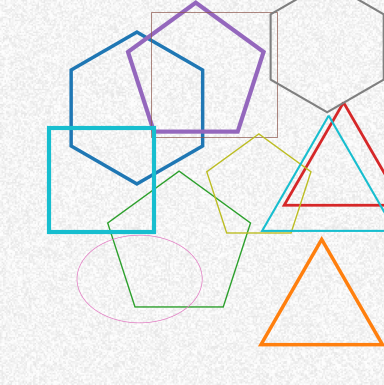[{"shape": "hexagon", "thickness": 2.5, "radius": 0.99, "center": [0.356, 0.719]}, {"shape": "triangle", "thickness": 2.5, "radius": 0.91, "center": [0.836, 0.196]}, {"shape": "pentagon", "thickness": 1, "radius": 0.98, "center": [0.465, 0.36]}, {"shape": "triangle", "thickness": 2, "radius": 0.89, "center": [0.892, 0.556]}, {"shape": "pentagon", "thickness": 3, "radius": 0.93, "center": [0.509, 0.808]}, {"shape": "square", "thickness": 0.5, "radius": 0.82, "center": [0.555, 0.806]}, {"shape": "oval", "thickness": 0.5, "radius": 0.81, "center": [0.363, 0.275]}, {"shape": "hexagon", "thickness": 1.5, "radius": 0.85, "center": [0.85, 0.878]}, {"shape": "pentagon", "thickness": 1, "radius": 0.71, "center": [0.672, 0.51]}, {"shape": "square", "thickness": 3, "radius": 0.68, "center": [0.264, 0.532]}, {"shape": "triangle", "thickness": 1.5, "radius": 1.0, "center": [0.854, 0.5]}]